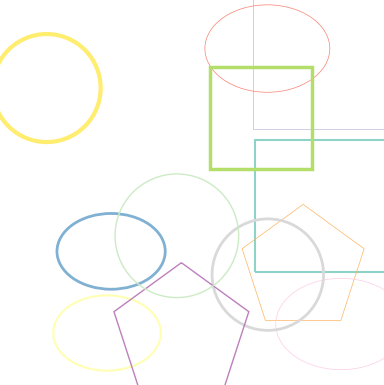[{"shape": "square", "thickness": 1.5, "radius": 0.86, "center": [0.833, 0.464]}, {"shape": "oval", "thickness": 1.5, "radius": 0.7, "center": [0.278, 0.135]}, {"shape": "square", "thickness": 0.5, "radius": 0.91, "center": [0.839, 0.847]}, {"shape": "oval", "thickness": 0.5, "radius": 0.81, "center": [0.694, 0.874]}, {"shape": "oval", "thickness": 2, "radius": 0.7, "center": [0.289, 0.347]}, {"shape": "pentagon", "thickness": 0.5, "radius": 0.83, "center": [0.787, 0.302]}, {"shape": "square", "thickness": 2.5, "radius": 0.67, "center": [0.678, 0.693]}, {"shape": "oval", "thickness": 0.5, "radius": 0.85, "center": [0.886, 0.158]}, {"shape": "circle", "thickness": 2, "radius": 0.72, "center": [0.696, 0.287]}, {"shape": "pentagon", "thickness": 1, "radius": 0.92, "center": [0.471, 0.134]}, {"shape": "circle", "thickness": 1, "radius": 0.8, "center": [0.459, 0.388]}, {"shape": "circle", "thickness": 3, "radius": 0.7, "center": [0.121, 0.771]}]